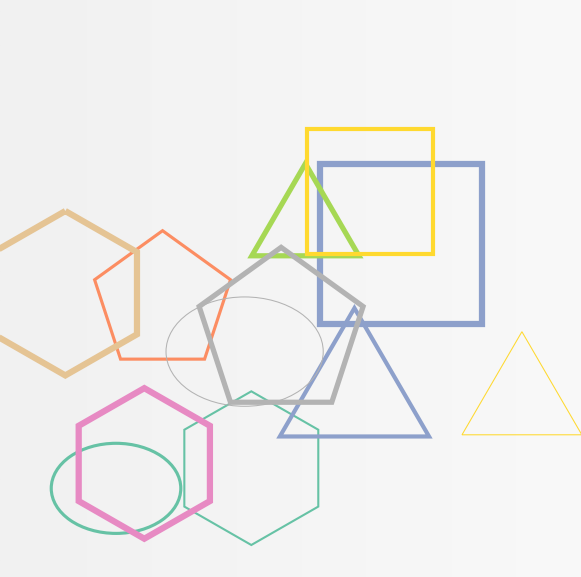[{"shape": "oval", "thickness": 1.5, "radius": 0.56, "center": [0.2, 0.154]}, {"shape": "hexagon", "thickness": 1, "radius": 0.67, "center": [0.432, 0.188]}, {"shape": "pentagon", "thickness": 1.5, "radius": 0.61, "center": [0.28, 0.477]}, {"shape": "triangle", "thickness": 2, "radius": 0.74, "center": [0.61, 0.317]}, {"shape": "square", "thickness": 3, "radius": 0.69, "center": [0.69, 0.577]}, {"shape": "hexagon", "thickness": 3, "radius": 0.65, "center": [0.248, 0.197]}, {"shape": "triangle", "thickness": 2.5, "radius": 0.53, "center": [0.525, 0.609]}, {"shape": "square", "thickness": 2, "radius": 0.54, "center": [0.637, 0.667]}, {"shape": "triangle", "thickness": 0.5, "radius": 0.6, "center": [0.898, 0.306]}, {"shape": "hexagon", "thickness": 3, "radius": 0.71, "center": [0.112, 0.491]}, {"shape": "pentagon", "thickness": 2.5, "radius": 0.74, "center": [0.484, 0.423]}, {"shape": "oval", "thickness": 0.5, "radius": 0.68, "center": [0.421, 0.39]}]